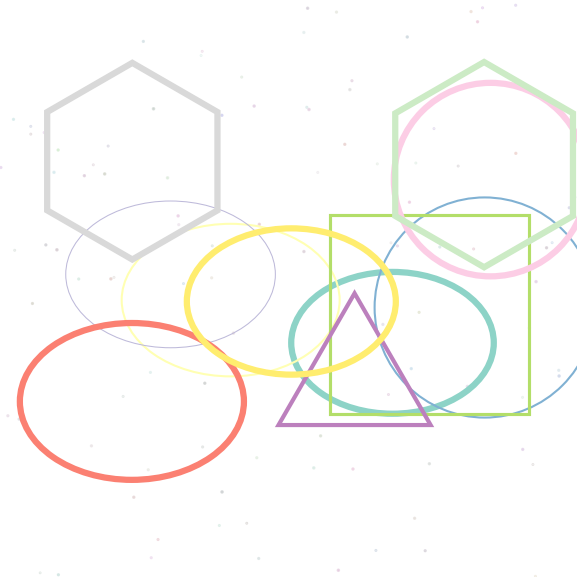[{"shape": "oval", "thickness": 3, "radius": 0.88, "center": [0.68, 0.406]}, {"shape": "oval", "thickness": 1, "radius": 0.94, "center": [0.399, 0.48]}, {"shape": "oval", "thickness": 0.5, "radius": 0.91, "center": [0.295, 0.524]}, {"shape": "oval", "thickness": 3, "radius": 0.97, "center": [0.228, 0.304]}, {"shape": "circle", "thickness": 1, "radius": 0.95, "center": [0.839, 0.467]}, {"shape": "square", "thickness": 1.5, "radius": 0.86, "center": [0.744, 0.455]}, {"shape": "circle", "thickness": 3, "radius": 0.84, "center": [0.849, 0.688]}, {"shape": "hexagon", "thickness": 3, "radius": 0.85, "center": [0.229, 0.72]}, {"shape": "triangle", "thickness": 2, "radius": 0.76, "center": [0.614, 0.339]}, {"shape": "hexagon", "thickness": 3, "radius": 0.89, "center": [0.838, 0.714]}, {"shape": "oval", "thickness": 3, "radius": 0.9, "center": [0.504, 0.477]}]